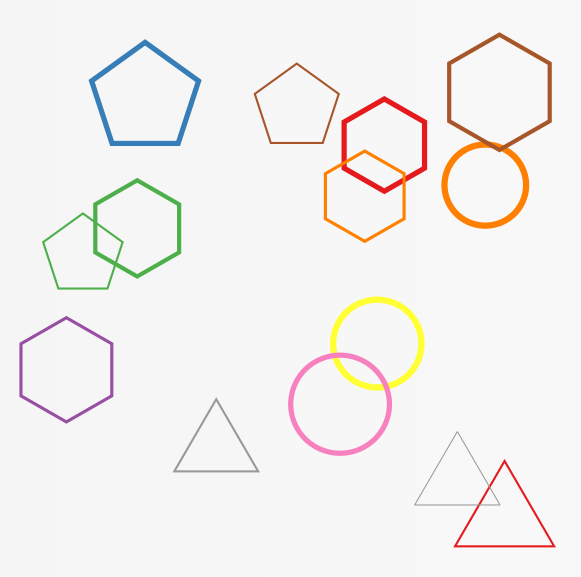[{"shape": "triangle", "thickness": 1, "radius": 0.49, "center": [0.868, 0.102]}, {"shape": "hexagon", "thickness": 2.5, "radius": 0.4, "center": [0.661, 0.748]}, {"shape": "pentagon", "thickness": 2.5, "radius": 0.48, "center": [0.25, 0.829]}, {"shape": "pentagon", "thickness": 1, "radius": 0.36, "center": [0.143, 0.558]}, {"shape": "hexagon", "thickness": 2, "radius": 0.42, "center": [0.236, 0.604]}, {"shape": "hexagon", "thickness": 1.5, "radius": 0.45, "center": [0.114, 0.359]}, {"shape": "circle", "thickness": 3, "radius": 0.35, "center": [0.835, 0.679]}, {"shape": "hexagon", "thickness": 1.5, "radius": 0.39, "center": [0.628, 0.659]}, {"shape": "circle", "thickness": 3, "radius": 0.38, "center": [0.649, 0.404]}, {"shape": "hexagon", "thickness": 2, "radius": 0.5, "center": [0.859, 0.839]}, {"shape": "pentagon", "thickness": 1, "radius": 0.38, "center": [0.511, 0.813]}, {"shape": "circle", "thickness": 2.5, "radius": 0.42, "center": [0.585, 0.299]}, {"shape": "triangle", "thickness": 1, "radius": 0.42, "center": [0.372, 0.225]}, {"shape": "triangle", "thickness": 0.5, "radius": 0.42, "center": [0.787, 0.167]}]